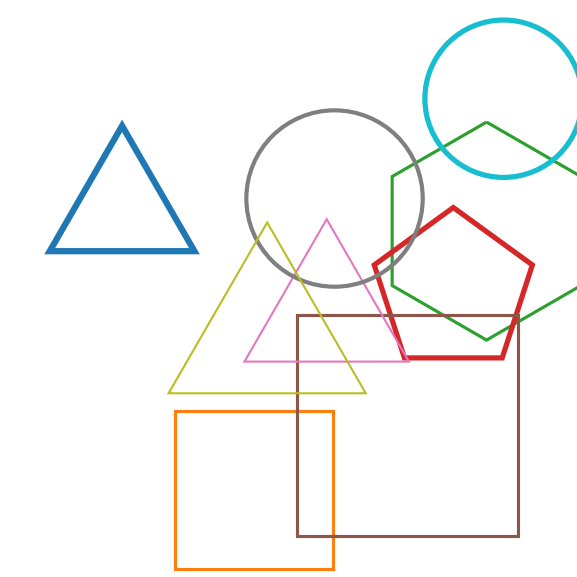[{"shape": "triangle", "thickness": 3, "radius": 0.72, "center": [0.211, 0.637]}, {"shape": "square", "thickness": 1.5, "radius": 0.69, "center": [0.44, 0.151]}, {"shape": "hexagon", "thickness": 1.5, "radius": 0.94, "center": [0.843, 0.599]}, {"shape": "pentagon", "thickness": 2.5, "radius": 0.72, "center": [0.785, 0.496]}, {"shape": "square", "thickness": 1.5, "radius": 0.96, "center": [0.706, 0.262]}, {"shape": "triangle", "thickness": 1, "radius": 0.82, "center": [0.566, 0.455]}, {"shape": "circle", "thickness": 2, "radius": 0.76, "center": [0.579, 0.655]}, {"shape": "triangle", "thickness": 1, "radius": 0.99, "center": [0.463, 0.417]}, {"shape": "circle", "thickness": 2.5, "radius": 0.68, "center": [0.872, 0.828]}]